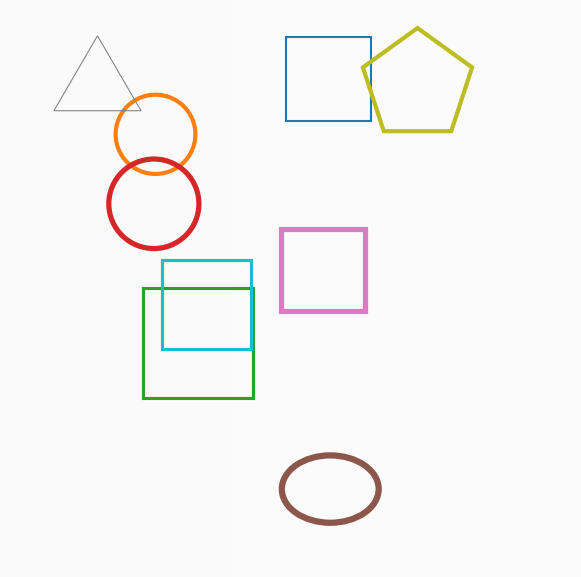[{"shape": "square", "thickness": 1, "radius": 0.36, "center": [0.565, 0.862]}, {"shape": "circle", "thickness": 2, "radius": 0.34, "center": [0.268, 0.767]}, {"shape": "square", "thickness": 1.5, "radius": 0.47, "center": [0.34, 0.405]}, {"shape": "circle", "thickness": 2.5, "radius": 0.39, "center": [0.265, 0.646]}, {"shape": "oval", "thickness": 3, "radius": 0.42, "center": [0.568, 0.152]}, {"shape": "square", "thickness": 2.5, "radius": 0.36, "center": [0.556, 0.531]}, {"shape": "triangle", "thickness": 0.5, "radius": 0.43, "center": [0.168, 0.851]}, {"shape": "pentagon", "thickness": 2, "radius": 0.49, "center": [0.718, 0.852]}, {"shape": "square", "thickness": 1.5, "radius": 0.38, "center": [0.354, 0.472]}]